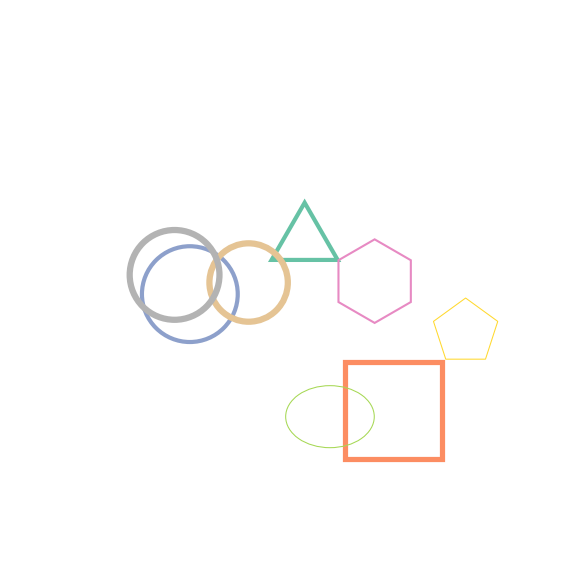[{"shape": "triangle", "thickness": 2, "radius": 0.33, "center": [0.528, 0.582]}, {"shape": "square", "thickness": 2.5, "radius": 0.42, "center": [0.681, 0.289]}, {"shape": "circle", "thickness": 2, "radius": 0.41, "center": [0.329, 0.49]}, {"shape": "hexagon", "thickness": 1, "radius": 0.36, "center": [0.649, 0.512]}, {"shape": "oval", "thickness": 0.5, "radius": 0.38, "center": [0.571, 0.278]}, {"shape": "pentagon", "thickness": 0.5, "radius": 0.29, "center": [0.806, 0.425]}, {"shape": "circle", "thickness": 3, "radius": 0.34, "center": [0.431, 0.51]}, {"shape": "circle", "thickness": 3, "radius": 0.39, "center": [0.302, 0.523]}]